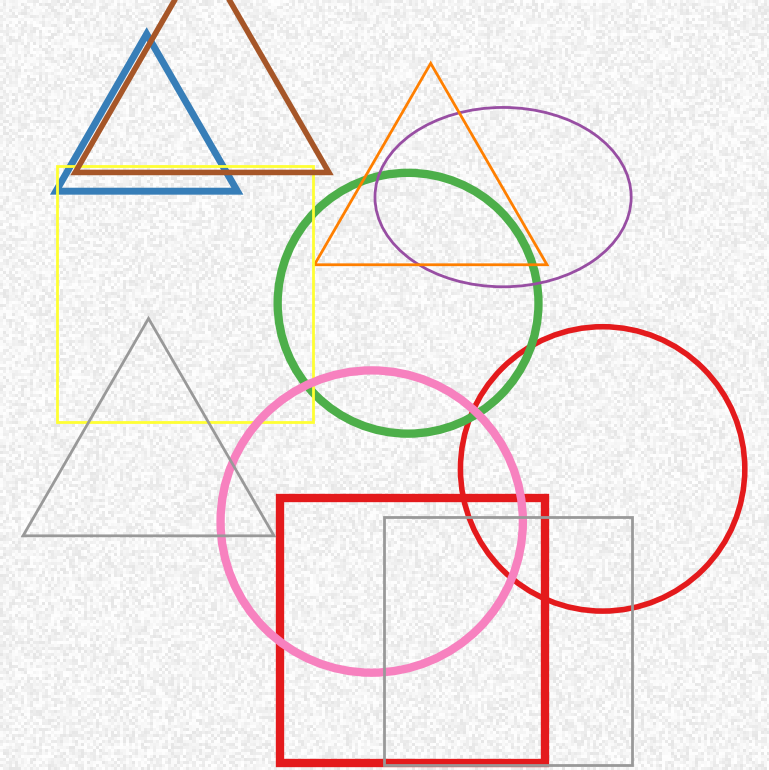[{"shape": "square", "thickness": 3, "radius": 0.86, "center": [0.535, 0.182]}, {"shape": "circle", "thickness": 2, "radius": 0.92, "center": [0.783, 0.391]}, {"shape": "triangle", "thickness": 2.5, "radius": 0.68, "center": [0.19, 0.82]}, {"shape": "circle", "thickness": 3, "radius": 0.85, "center": [0.53, 0.606]}, {"shape": "oval", "thickness": 1, "radius": 0.83, "center": [0.653, 0.744]}, {"shape": "triangle", "thickness": 1, "radius": 0.87, "center": [0.559, 0.743]}, {"shape": "square", "thickness": 1, "radius": 0.83, "center": [0.24, 0.618]}, {"shape": "triangle", "thickness": 2, "radius": 0.95, "center": [0.262, 0.871]}, {"shape": "circle", "thickness": 3, "radius": 0.98, "center": [0.483, 0.323]}, {"shape": "square", "thickness": 1, "radius": 0.81, "center": [0.66, 0.167]}, {"shape": "triangle", "thickness": 1, "radius": 0.94, "center": [0.193, 0.398]}]